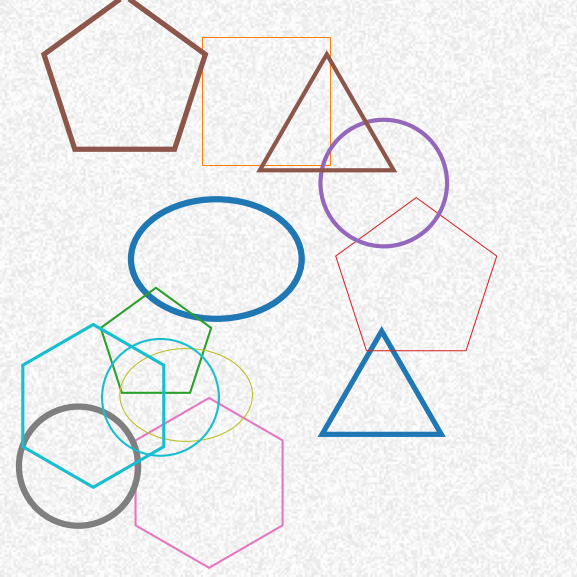[{"shape": "oval", "thickness": 3, "radius": 0.74, "center": [0.375, 0.551]}, {"shape": "triangle", "thickness": 2.5, "radius": 0.6, "center": [0.661, 0.307]}, {"shape": "square", "thickness": 0.5, "radius": 0.55, "center": [0.46, 0.823]}, {"shape": "pentagon", "thickness": 1, "radius": 0.5, "center": [0.27, 0.4]}, {"shape": "pentagon", "thickness": 0.5, "radius": 0.73, "center": [0.721, 0.51]}, {"shape": "circle", "thickness": 2, "radius": 0.55, "center": [0.665, 0.682]}, {"shape": "triangle", "thickness": 2, "radius": 0.67, "center": [0.566, 0.771]}, {"shape": "pentagon", "thickness": 2.5, "radius": 0.73, "center": [0.216, 0.86]}, {"shape": "hexagon", "thickness": 1, "radius": 0.74, "center": [0.362, 0.163]}, {"shape": "circle", "thickness": 3, "radius": 0.52, "center": [0.136, 0.192]}, {"shape": "oval", "thickness": 0.5, "radius": 0.57, "center": [0.322, 0.315]}, {"shape": "hexagon", "thickness": 1.5, "radius": 0.7, "center": [0.162, 0.296]}, {"shape": "circle", "thickness": 1, "radius": 0.51, "center": [0.278, 0.311]}]